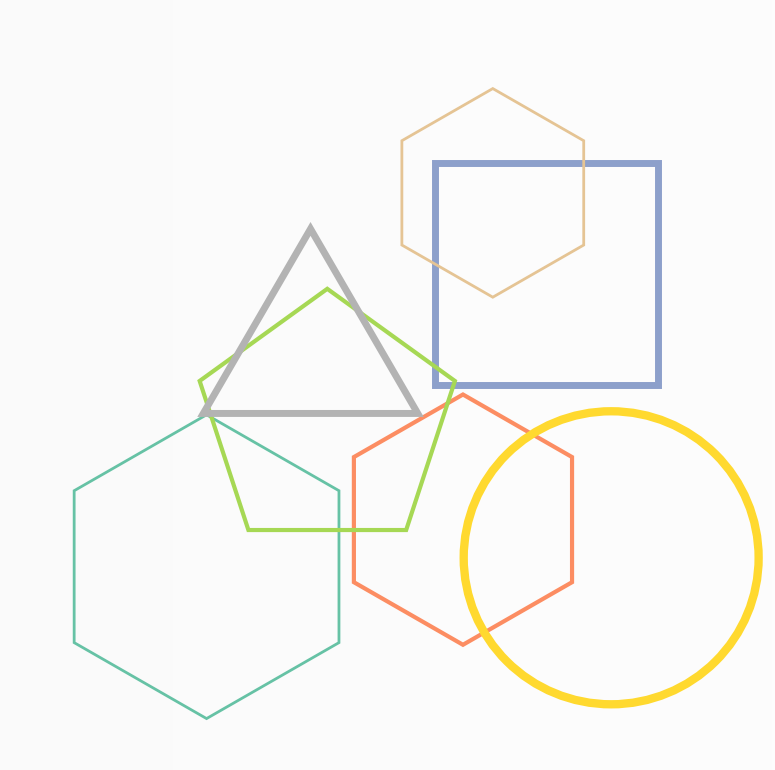[{"shape": "hexagon", "thickness": 1, "radius": 0.99, "center": [0.267, 0.264]}, {"shape": "hexagon", "thickness": 1.5, "radius": 0.81, "center": [0.597, 0.325]}, {"shape": "square", "thickness": 2.5, "radius": 0.72, "center": [0.705, 0.644]}, {"shape": "pentagon", "thickness": 1.5, "radius": 0.87, "center": [0.422, 0.452]}, {"shape": "circle", "thickness": 3, "radius": 0.95, "center": [0.789, 0.276]}, {"shape": "hexagon", "thickness": 1, "radius": 0.68, "center": [0.636, 0.75]}, {"shape": "triangle", "thickness": 2.5, "radius": 0.8, "center": [0.401, 0.543]}]